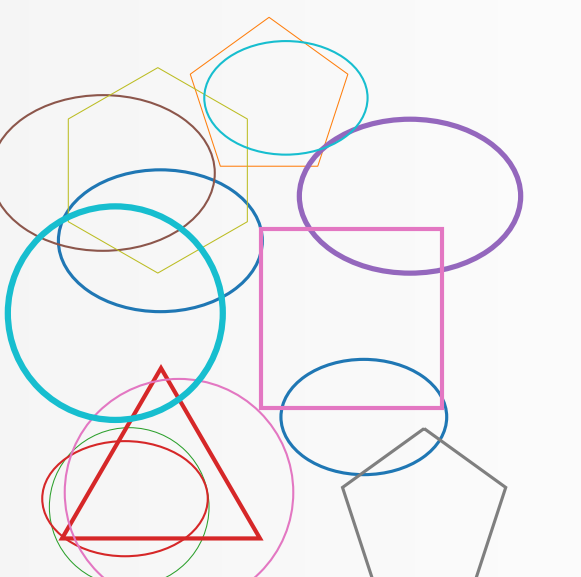[{"shape": "oval", "thickness": 1.5, "radius": 0.71, "center": [0.626, 0.277]}, {"shape": "oval", "thickness": 1.5, "radius": 0.88, "center": [0.276, 0.582]}, {"shape": "pentagon", "thickness": 0.5, "radius": 0.71, "center": [0.463, 0.827]}, {"shape": "circle", "thickness": 0.5, "radius": 0.69, "center": [0.222, 0.121]}, {"shape": "triangle", "thickness": 2, "radius": 0.98, "center": [0.277, 0.165]}, {"shape": "oval", "thickness": 1, "radius": 0.71, "center": [0.215, 0.136]}, {"shape": "oval", "thickness": 2.5, "radius": 0.95, "center": [0.705, 0.659]}, {"shape": "oval", "thickness": 1, "radius": 0.96, "center": [0.177, 0.7]}, {"shape": "square", "thickness": 2, "radius": 0.78, "center": [0.605, 0.448]}, {"shape": "circle", "thickness": 1, "radius": 0.98, "center": [0.308, 0.146]}, {"shape": "pentagon", "thickness": 1.5, "radius": 0.74, "center": [0.73, 0.109]}, {"shape": "hexagon", "thickness": 0.5, "radius": 0.89, "center": [0.272, 0.704]}, {"shape": "oval", "thickness": 1, "radius": 0.7, "center": [0.492, 0.83]}, {"shape": "circle", "thickness": 3, "radius": 0.92, "center": [0.198, 0.457]}]